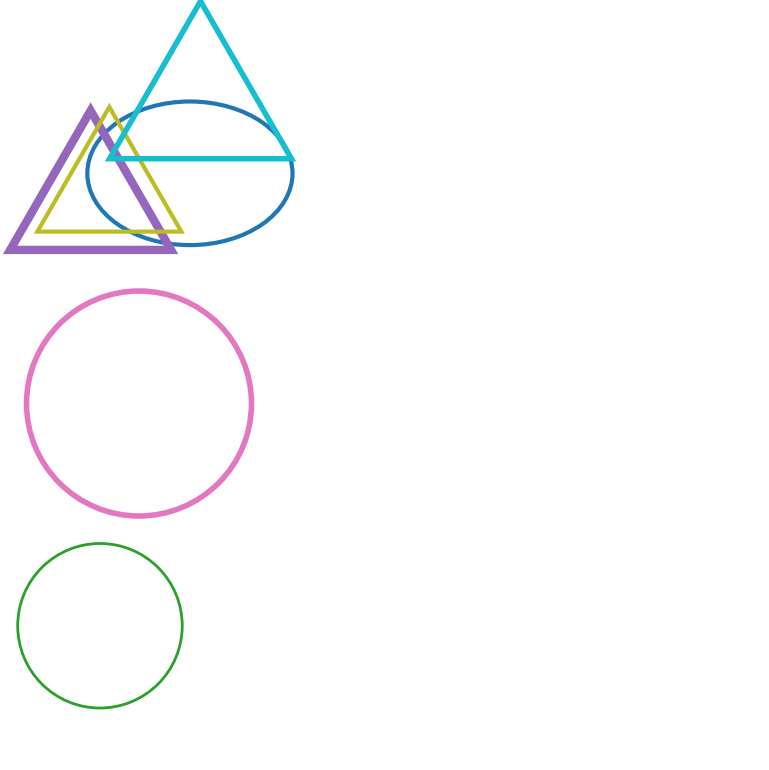[{"shape": "oval", "thickness": 1.5, "radius": 0.67, "center": [0.247, 0.775]}, {"shape": "circle", "thickness": 1, "radius": 0.53, "center": [0.13, 0.187]}, {"shape": "triangle", "thickness": 3, "radius": 0.6, "center": [0.118, 0.736]}, {"shape": "circle", "thickness": 2, "radius": 0.73, "center": [0.181, 0.476]}, {"shape": "triangle", "thickness": 1.5, "radius": 0.54, "center": [0.142, 0.753]}, {"shape": "triangle", "thickness": 2, "radius": 0.68, "center": [0.26, 0.862]}]